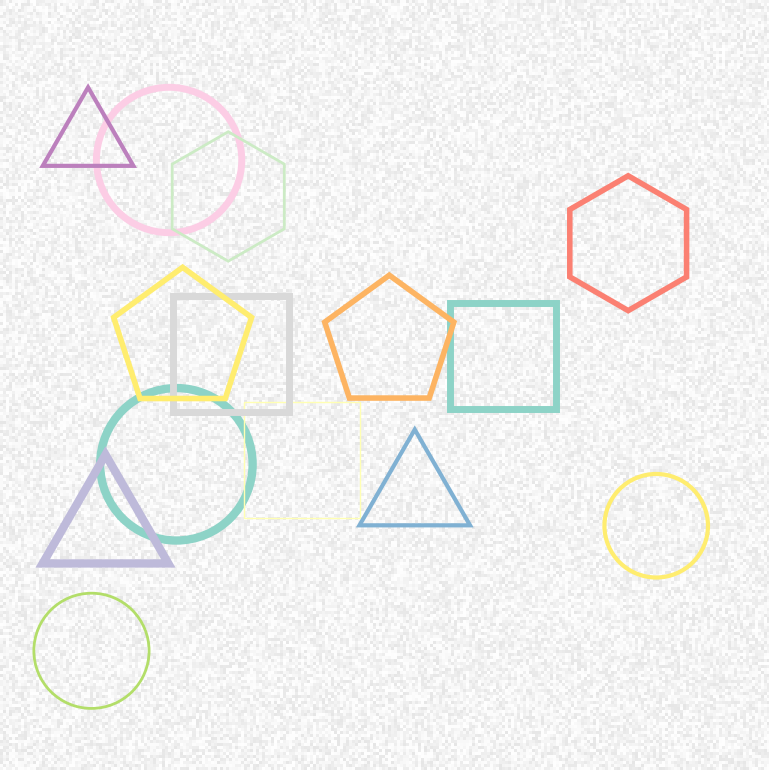[{"shape": "circle", "thickness": 3, "radius": 0.5, "center": [0.229, 0.397]}, {"shape": "square", "thickness": 2.5, "radius": 0.34, "center": [0.653, 0.538]}, {"shape": "square", "thickness": 0.5, "radius": 0.38, "center": [0.392, 0.403]}, {"shape": "triangle", "thickness": 3, "radius": 0.47, "center": [0.137, 0.315]}, {"shape": "hexagon", "thickness": 2, "radius": 0.44, "center": [0.816, 0.684]}, {"shape": "triangle", "thickness": 1.5, "radius": 0.41, "center": [0.539, 0.359]}, {"shape": "pentagon", "thickness": 2, "radius": 0.44, "center": [0.506, 0.554]}, {"shape": "circle", "thickness": 1, "radius": 0.37, "center": [0.119, 0.155]}, {"shape": "circle", "thickness": 2.5, "radius": 0.47, "center": [0.22, 0.792]}, {"shape": "square", "thickness": 2.5, "radius": 0.38, "center": [0.3, 0.54]}, {"shape": "triangle", "thickness": 1.5, "radius": 0.34, "center": [0.114, 0.819]}, {"shape": "hexagon", "thickness": 1, "radius": 0.42, "center": [0.296, 0.745]}, {"shape": "pentagon", "thickness": 2, "radius": 0.47, "center": [0.237, 0.559]}, {"shape": "circle", "thickness": 1.5, "radius": 0.34, "center": [0.852, 0.317]}]